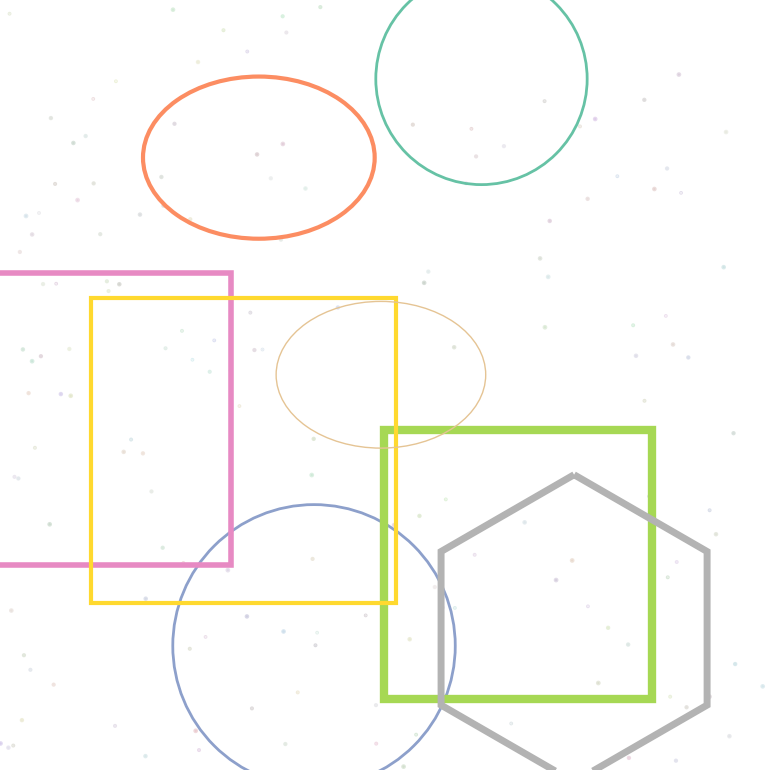[{"shape": "circle", "thickness": 1, "radius": 0.69, "center": [0.625, 0.897]}, {"shape": "oval", "thickness": 1.5, "radius": 0.75, "center": [0.336, 0.795]}, {"shape": "circle", "thickness": 1, "radius": 0.92, "center": [0.408, 0.161]}, {"shape": "square", "thickness": 2, "radius": 0.95, "center": [0.11, 0.456]}, {"shape": "square", "thickness": 3, "radius": 0.87, "center": [0.673, 0.267]}, {"shape": "square", "thickness": 1.5, "radius": 0.99, "center": [0.316, 0.415]}, {"shape": "oval", "thickness": 0.5, "radius": 0.68, "center": [0.495, 0.513]}, {"shape": "hexagon", "thickness": 2.5, "radius": 1.0, "center": [0.746, 0.184]}]